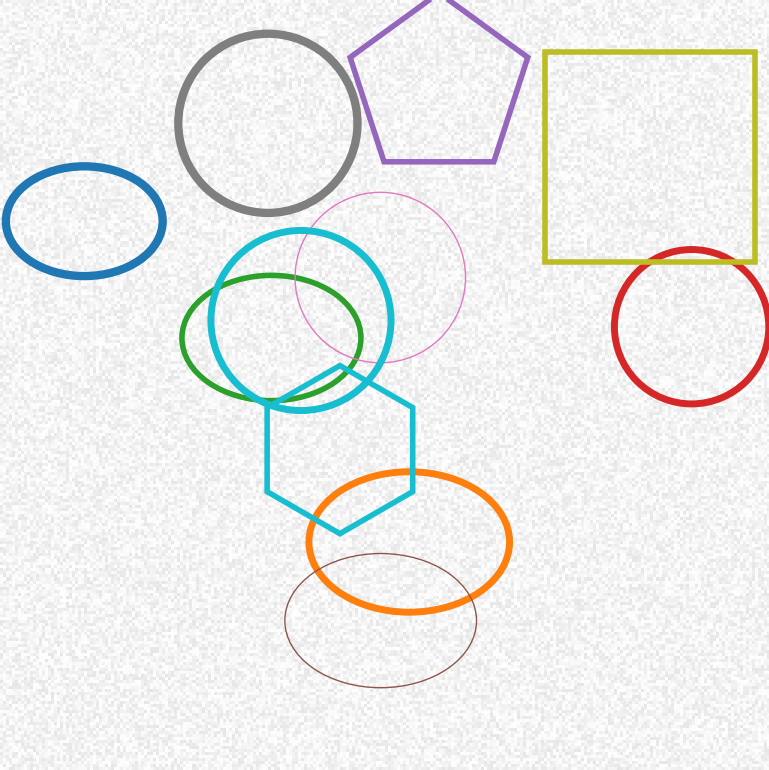[{"shape": "oval", "thickness": 3, "radius": 0.51, "center": [0.109, 0.713]}, {"shape": "oval", "thickness": 2.5, "radius": 0.65, "center": [0.531, 0.296]}, {"shape": "oval", "thickness": 2, "radius": 0.58, "center": [0.353, 0.561]}, {"shape": "circle", "thickness": 2.5, "radius": 0.5, "center": [0.898, 0.576]}, {"shape": "pentagon", "thickness": 2, "radius": 0.61, "center": [0.57, 0.888]}, {"shape": "oval", "thickness": 0.5, "radius": 0.62, "center": [0.494, 0.194]}, {"shape": "circle", "thickness": 0.5, "radius": 0.55, "center": [0.494, 0.64]}, {"shape": "circle", "thickness": 3, "radius": 0.58, "center": [0.348, 0.84]}, {"shape": "square", "thickness": 2, "radius": 0.68, "center": [0.844, 0.796]}, {"shape": "hexagon", "thickness": 2, "radius": 0.55, "center": [0.441, 0.416]}, {"shape": "circle", "thickness": 2.5, "radius": 0.58, "center": [0.391, 0.584]}]